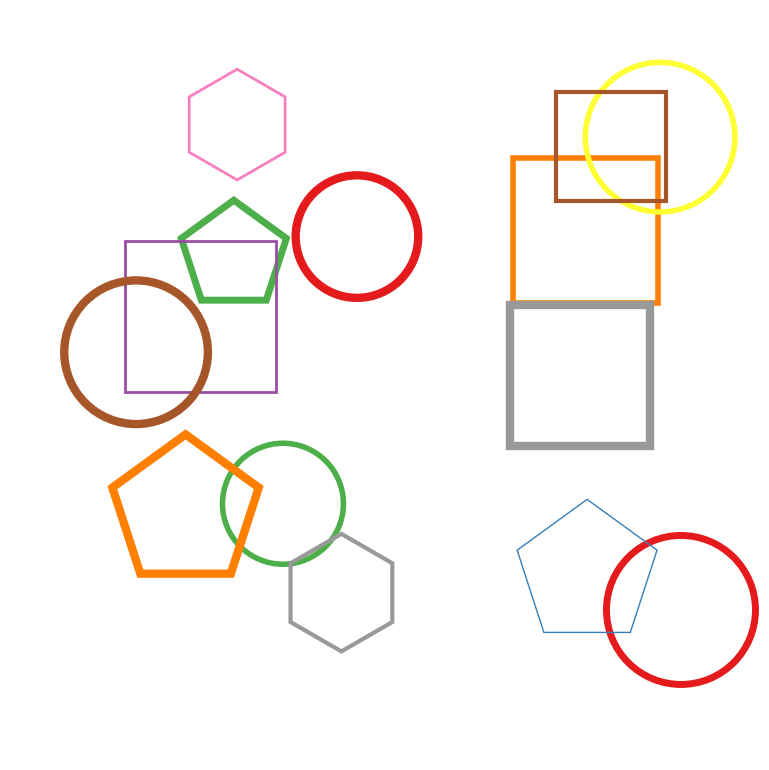[{"shape": "circle", "thickness": 3, "radius": 0.4, "center": [0.464, 0.693]}, {"shape": "circle", "thickness": 2.5, "radius": 0.48, "center": [0.884, 0.208]}, {"shape": "pentagon", "thickness": 0.5, "radius": 0.48, "center": [0.762, 0.256]}, {"shape": "pentagon", "thickness": 2.5, "radius": 0.36, "center": [0.304, 0.668]}, {"shape": "circle", "thickness": 2, "radius": 0.39, "center": [0.367, 0.346]}, {"shape": "square", "thickness": 1, "radius": 0.49, "center": [0.26, 0.589]}, {"shape": "pentagon", "thickness": 3, "radius": 0.5, "center": [0.241, 0.336]}, {"shape": "square", "thickness": 2, "radius": 0.47, "center": [0.76, 0.7]}, {"shape": "circle", "thickness": 2, "radius": 0.49, "center": [0.857, 0.822]}, {"shape": "square", "thickness": 1.5, "radius": 0.36, "center": [0.794, 0.809]}, {"shape": "circle", "thickness": 3, "radius": 0.47, "center": [0.177, 0.543]}, {"shape": "hexagon", "thickness": 1, "radius": 0.36, "center": [0.308, 0.838]}, {"shape": "square", "thickness": 3, "radius": 0.46, "center": [0.753, 0.512]}, {"shape": "hexagon", "thickness": 1.5, "radius": 0.38, "center": [0.443, 0.23]}]